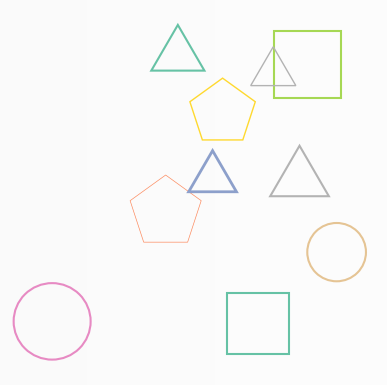[{"shape": "square", "thickness": 1.5, "radius": 0.4, "center": [0.665, 0.16]}, {"shape": "triangle", "thickness": 1.5, "radius": 0.4, "center": [0.459, 0.856]}, {"shape": "pentagon", "thickness": 0.5, "radius": 0.48, "center": [0.428, 0.449]}, {"shape": "triangle", "thickness": 2, "radius": 0.36, "center": [0.549, 0.537]}, {"shape": "circle", "thickness": 1.5, "radius": 0.5, "center": [0.135, 0.165]}, {"shape": "square", "thickness": 1.5, "radius": 0.44, "center": [0.794, 0.833]}, {"shape": "pentagon", "thickness": 1, "radius": 0.44, "center": [0.574, 0.708]}, {"shape": "circle", "thickness": 1.5, "radius": 0.38, "center": [0.869, 0.345]}, {"shape": "triangle", "thickness": 1.5, "radius": 0.44, "center": [0.773, 0.534]}, {"shape": "triangle", "thickness": 1, "radius": 0.34, "center": [0.705, 0.811]}]